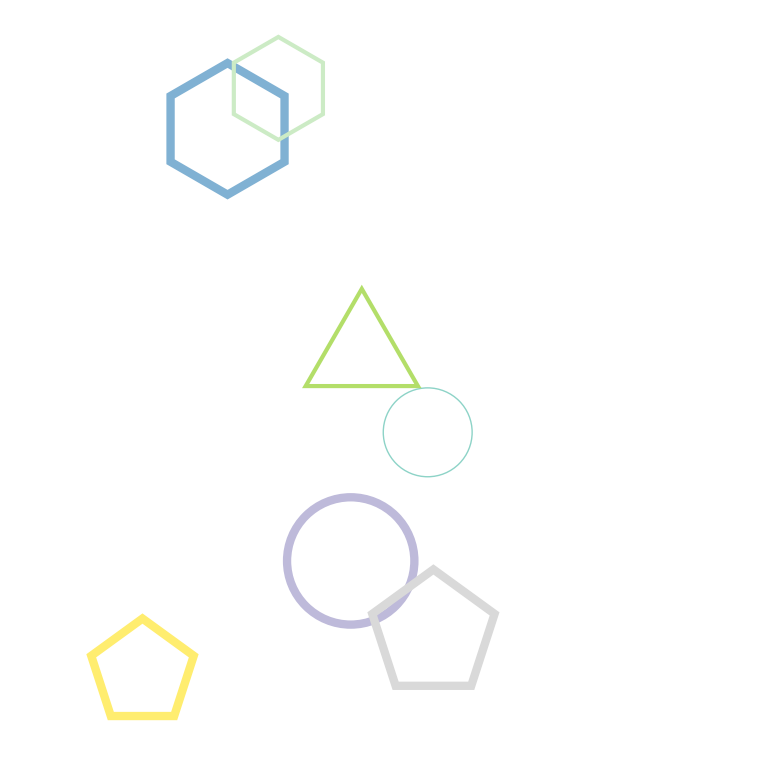[{"shape": "circle", "thickness": 0.5, "radius": 0.29, "center": [0.555, 0.439]}, {"shape": "circle", "thickness": 3, "radius": 0.41, "center": [0.455, 0.272]}, {"shape": "hexagon", "thickness": 3, "radius": 0.43, "center": [0.296, 0.833]}, {"shape": "triangle", "thickness": 1.5, "radius": 0.42, "center": [0.47, 0.541]}, {"shape": "pentagon", "thickness": 3, "radius": 0.42, "center": [0.563, 0.177]}, {"shape": "hexagon", "thickness": 1.5, "radius": 0.33, "center": [0.362, 0.885]}, {"shape": "pentagon", "thickness": 3, "radius": 0.35, "center": [0.185, 0.127]}]